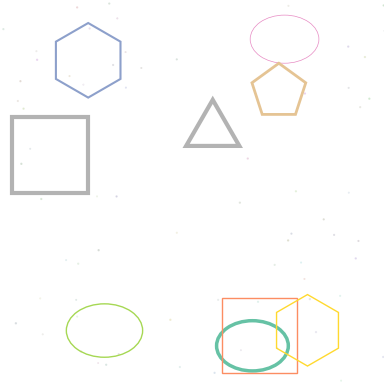[{"shape": "oval", "thickness": 2.5, "radius": 0.47, "center": [0.656, 0.102]}, {"shape": "square", "thickness": 1, "radius": 0.49, "center": [0.674, 0.128]}, {"shape": "hexagon", "thickness": 1.5, "radius": 0.48, "center": [0.229, 0.843]}, {"shape": "oval", "thickness": 0.5, "radius": 0.45, "center": [0.739, 0.898]}, {"shape": "oval", "thickness": 1, "radius": 0.5, "center": [0.271, 0.141]}, {"shape": "hexagon", "thickness": 1, "radius": 0.46, "center": [0.799, 0.142]}, {"shape": "pentagon", "thickness": 2, "radius": 0.37, "center": [0.724, 0.762]}, {"shape": "triangle", "thickness": 3, "radius": 0.4, "center": [0.553, 0.661]}, {"shape": "square", "thickness": 3, "radius": 0.5, "center": [0.129, 0.598]}]